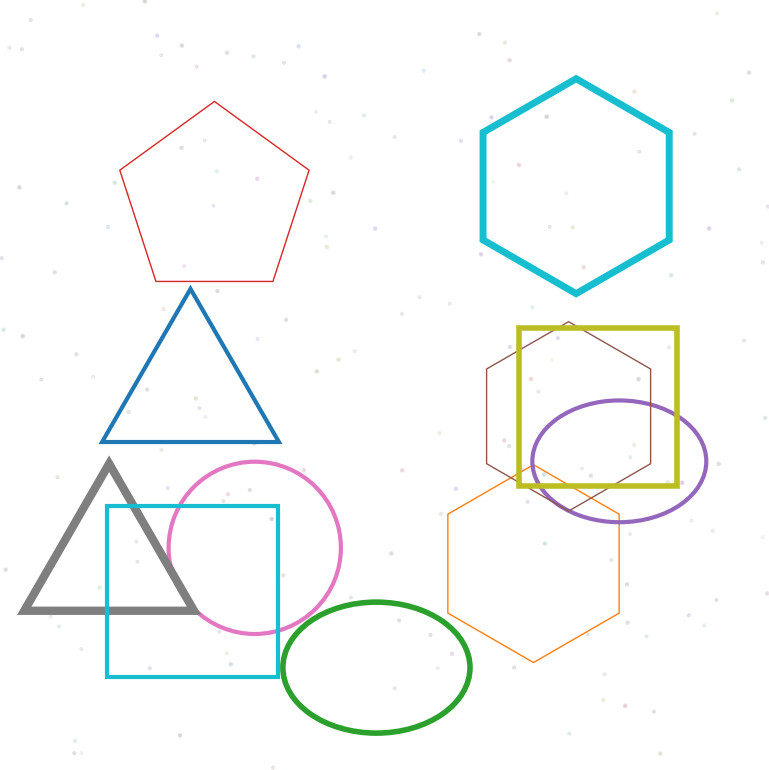[{"shape": "triangle", "thickness": 1.5, "radius": 0.66, "center": [0.247, 0.492]}, {"shape": "hexagon", "thickness": 0.5, "radius": 0.64, "center": [0.693, 0.268]}, {"shape": "oval", "thickness": 2, "radius": 0.61, "center": [0.489, 0.133]}, {"shape": "pentagon", "thickness": 0.5, "radius": 0.65, "center": [0.278, 0.739]}, {"shape": "oval", "thickness": 1.5, "radius": 0.56, "center": [0.804, 0.401]}, {"shape": "hexagon", "thickness": 0.5, "radius": 0.61, "center": [0.738, 0.459]}, {"shape": "circle", "thickness": 1.5, "radius": 0.56, "center": [0.331, 0.289]}, {"shape": "triangle", "thickness": 3, "radius": 0.64, "center": [0.142, 0.27]}, {"shape": "square", "thickness": 2, "radius": 0.51, "center": [0.777, 0.471]}, {"shape": "square", "thickness": 1.5, "radius": 0.55, "center": [0.25, 0.232]}, {"shape": "hexagon", "thickness": 2.5, "radius": 0.7, "center": [0.748, 0.758]}]